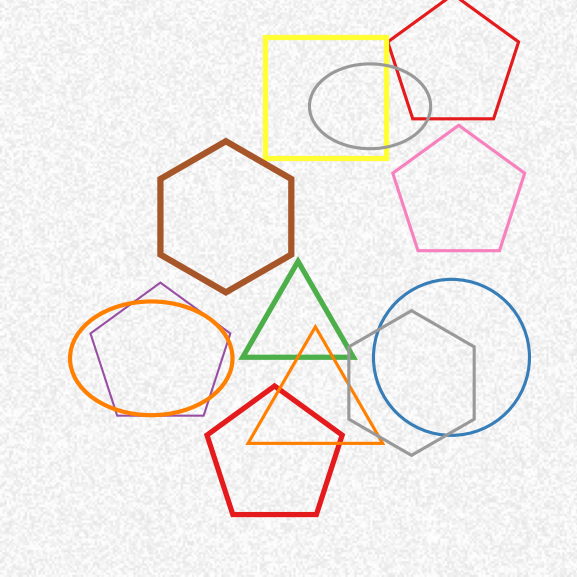[{"shape": "pentagon", "thickness": 2.5, "radius": 0.62, "center": [0.475, 0.208]}, {"shape": "pentagon", "thickness": 1.5, "radius": 0.6, "center": [0.785, 0.89]}, {"shape": "circle", "thickness": 1.5, "radius": 0.68, "center": [0.782, 0.38]}, {"shape": "triangle", "thickness": 2.5, "radius": 0.55, "center": [0.516, 0.436]}, {"shape": "pentagon", "thickness": 1, "radius": 0.64, "center": [0.278, 0.382]}, {"shape": "oval", "thickness": 2, "radius": 0.7, "center": [0.262, 0.379]}, {"shape": "triangle", "thickness": 1.5, "radius": 0.67, "center": [0.546, 0.299]}, {"shape": "square", "thickness": 2.5, "radius": 0.52, "center": [0.563, 0.83]}, {"shape": "hexagon", "thickness": 3, "radius": 0.65, "center": [0.391, 0.624]}, {"shape": "pentagon", "thickness": 1.5, "radius": 0.6, "center": [0.794, 0.662]}, {"shape": "hexagon", "thickness": 1.5, "radius": 0.63, "center": [0.713, 0.336]}, {"shape": "oval", "thickness": 1.5, "radius": 0.52, "center": [0.641, 0.815]}]